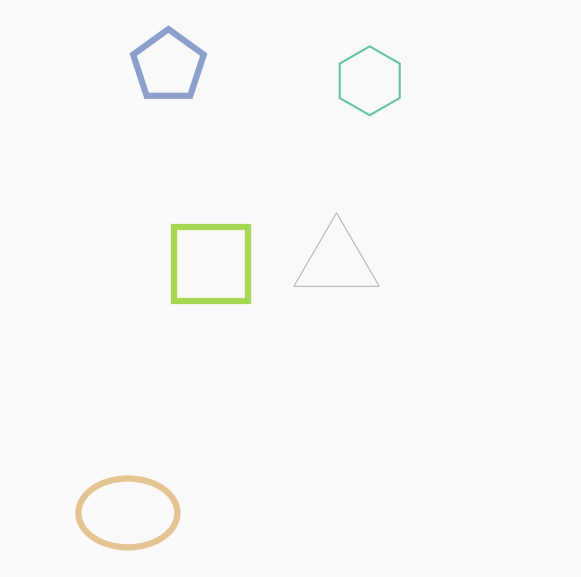[{"shape": "hexagon", "thickness": 1, "radius": 0.3, "center": [0.636, 0.859]}, {"shape": "pentagon", "thickness": 3, "radius": 0.32, "center": [0.29, 0.885]}, {"shape": "square", "thickness": 3, "radius": 0.32, "center": [0.363, 0.543]}, {"shape": "oval", "thickness": 3, "radius": 0.43, "center": [0.22, 0.111]}, {"shape": "triangle", "thickness": 0.5, "radius": 0.42, "center": [0.579, 0.546]}]